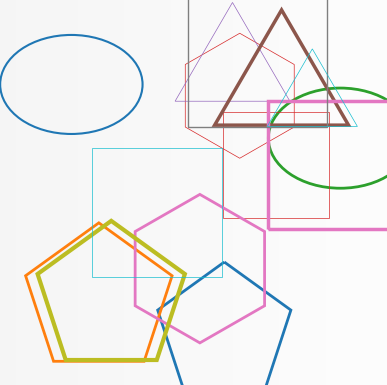[{"shape": "pentagon", "thickness": 2, "radius": 0.9, "center": [0.579, 0.139]}, {"shape": "oval", "thickness": 1.5, "radius": 0.92, "center": [0.184, 0.781]}, {"shape": "pentagon", "thickness": 2, "radius": 0.99, "center": [0.255, 0.222]}, {"shape": "oval", "thickness": 2, "radius": 0.93, "center": [0.878, 0.641]}, {"shape": "hexagon", "thickness": 0.5, "radius": 0.81, "center": [0.619, 0.751]}, {"shape": "square", "thickness": 0.5, "radius": 0.69, "center": [0.713, 0.572]}, {"shape": "triangle", "thickness": 0.5, "radius": 0.86, "center": [0.6, 0.823]}, {"shape": "triangle", "thickness": 2.5, "radius": 1.0, "center": [0.727, 0.775]}, {"shape": "square", "thickness": 2.5, "radius": 0.83, "center": [0.859, 0.571]}, {"shape": "hexagon", "thickness": 2, "radius": 0.96, "center": [0.516, 0.302]}, {"shape": "square", "thickness": 1, "radius": 0.9, "center": [0.665, 0.85]}, {"shape": "pentagon", "thickness": 3, "radius": 1.0, "center": [0.287, 0.227]}, {"shape": "square", "thickness": 0.5, "radius": 0.84, "center": [0.406, 0.448]}, {"shape": "triangle", "thickness": 0.5, "radius": 0.67, "center": [0.806, 0.739]}]